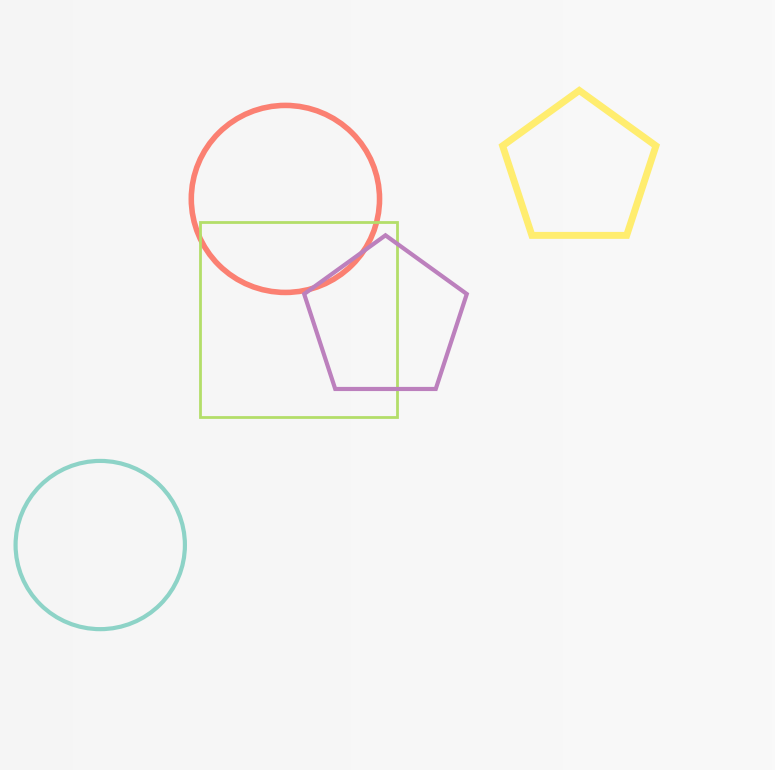[{"shape": "circle", "thickness": 1.5, "radius": 0.55, "center": [0.129, 0.292]}, {"shape": "circle", "thickness": 2, "radius": 0.61, "center": [0.368, 0.742]}, {"shape": "square", "thickness": 1, "radius": 0.63, "center": [0.385, 0.585]}, {"shape": "pentagon", "thickness": 1.5, "radius": 0.55, "center": [0.497, 0.584]}, {"shape": "pentagon", "thickness": 2.5, "radius": 0.52, "center": [0.747, 0.778]}]